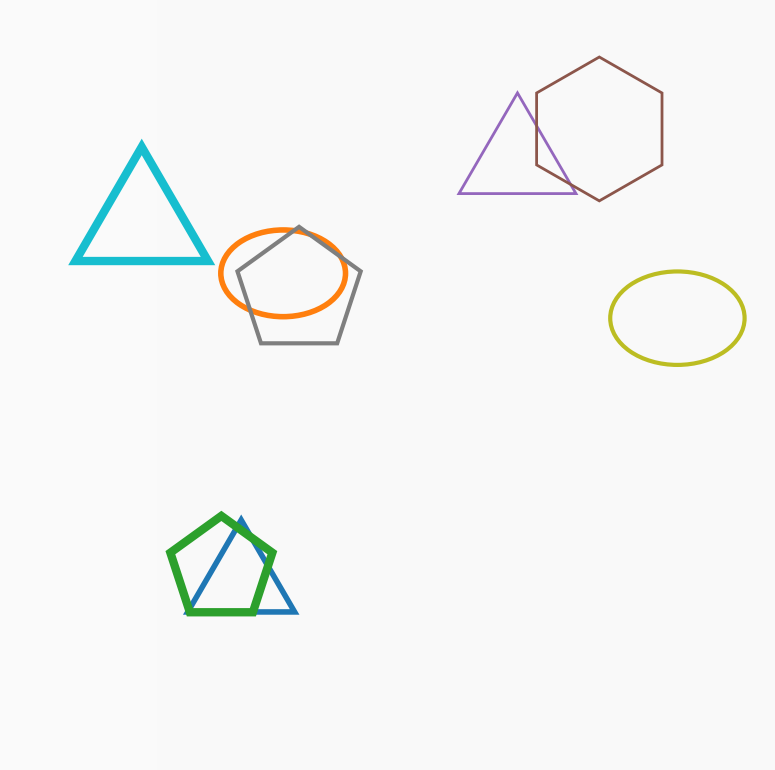[{"shape": "triangle", "thickness": 2, "radius": 0.4, "center": [0.311, 0.245]}, {"shape": "oval", "thickness": 2, "radius": 0.4, "center": [0.365, 0.645]}, {"shape": "pentagon", "thickness": 3, "radius": 0.35, "center": [0.286, 0.261]}, {"shape": "triangle", "thickness": 1, "radius": 0.44, "center": [0.668, 0.792]}, {"shape": "hexagon", "thickness": 1, "radius": 0.47, "center": [0.773, 0.833]}, {"shape": "pentagon", "thickness": 1.5, "radius": 0.42, "center": [0.386, 0.622]}, {"shape": "oval", "thickness": 1.5, "radius": 0.43, "center": [0.874, 0.587]}, {"shape": "triangle", "thickness": 3, "radius": 0.49, "center": [0.183, 0.71]}]